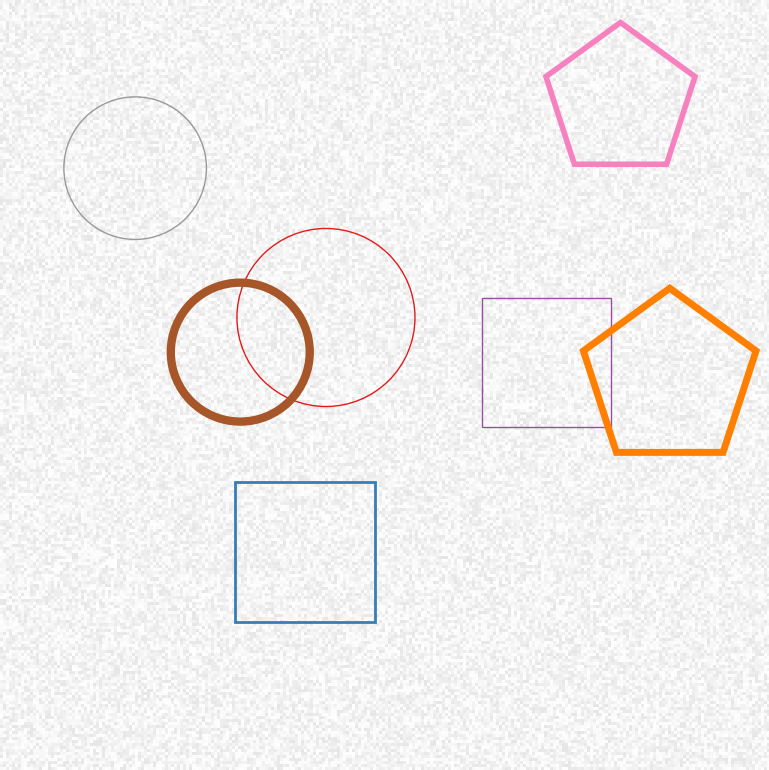[{"shape": "circle", "thickness": 0.5, "radius": 0.58, "center": [0.423, 0.588]}, {"shape": "square", "thickness": 1, "radius": 0.46, "center": [0.396, 0.283]}, {"shape": "square", "thickness": 0.5, "radius": 0.42, "center": [0.71, 0.53]}, {"shape": "pentagon", "thickness": 2.5, "radius": 0.59, "center": [0.87, 0.508]}, {"shape": "circle", "thickness": 3, "radius": 0.45, "center": [0.312, 0.543]}, {"shape": "pentagon", "thickness": 2, "radius": 0.51, "center": [0.806, 0.869]}, {"shape": "circle", "thickness": 0.5, "radius": 0.46, "center": [0.176, 0.782]}]